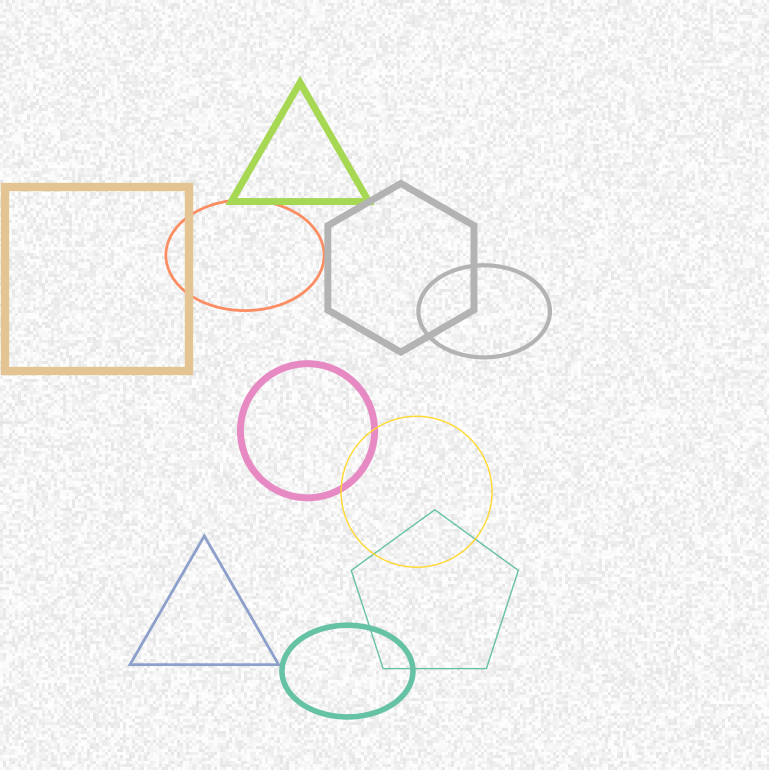[{"shape": "oval", "thickness": 2, "radius": 0.43, "center": [0.451, 0.128]}, {"shape": "pentagon", "thickness": 0.5, "radius": 0.57, "center": [0.565, 0.224]}, {"shape": "oval", "thickness": 1, "radius": 0.51, "center": [0.318, 0.669]}, {"shape": "triangle", "thickness": 1, "radius": 0.56, "center": [0.265, 0.193]}, {"shape": "circle", "thickness": 2.5, "radius": 0.44, "center": [0.399, 0.441]}, {"shape": "triangle", "thickness": 2.5, "radius": 0.52, "center": [0.39, 0.79]}, {"shape": "circle", "thickness": 0.5, "radius": 0.49, "center": [0.541, 0.361]}, {"shape": "square", "thickness": 3, "radius": 0.6, "center": [0.126, 0.638]}, {"shape": "hexagon", "thickness": 2.5, "radius": 0.55, "center": [0.521, 0.652]}, {"shape": "oval", "thickness": 1.5, "radius": 0.43, "center": [0.629, 0.596]}]